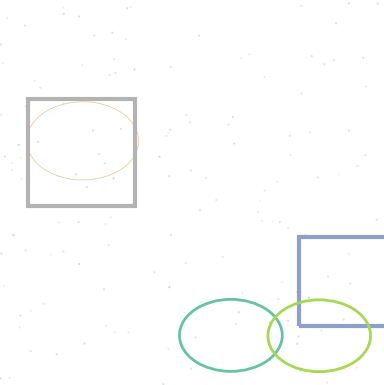[{"shape": "oval", "thickness": 2, "radius": 0.67, "center": [0.6, 0.129]}, {"shape": "square", "thickness": 3, "radius": 0.58, "center": [0.893, 0.269]}, {"shape": "oval", "thickness": 2, "radius": 0.67, "center": [0.829, 0.128]}, {"shape": "oval", "thickness": 0.5, "radius": 0.73, "center": [0.215, 0.634]}, {"shape": "square", "thickness": 3, "radius": 0.7, "center": [0.211, 0.603]}]